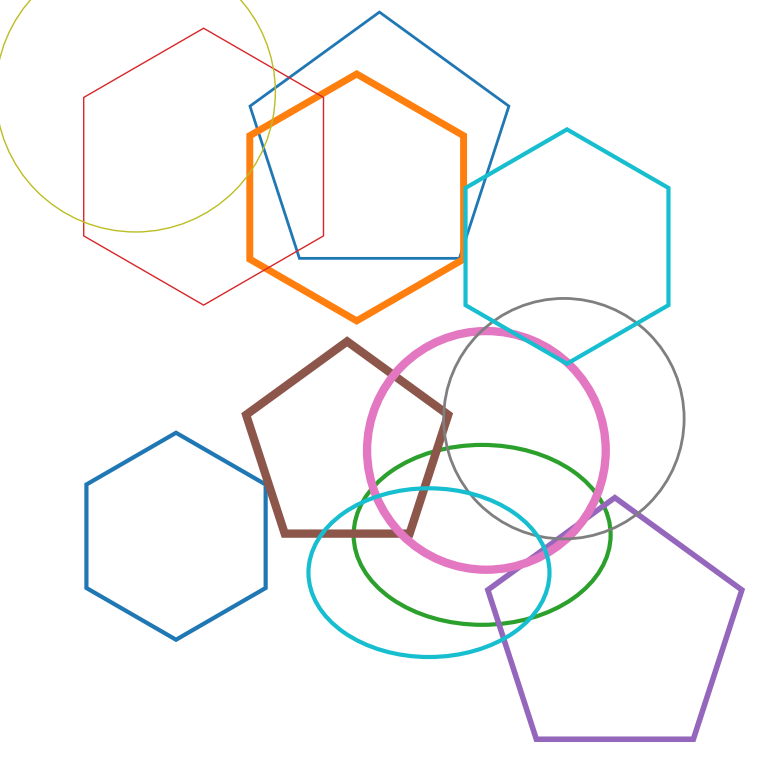[{"shape": "hexagon", "thickness": 1.5, "radius": 0.67, "center": [0.229, 0.304]}, {"shape": "pentagon", "thickness": 1, "radius": 0.88, "center": [0.493, 0.808]}, {"shape": "hexagon", "thickness": 2.5, "radius": 0.8, "center": [0.463, 0.744]}, {"shape": "oval", "thickness": 1.5, "radius": 0.83, "center": [0.626, 0.305]}, {"shape": "hexagon", "thickness": 0.5, "radius": 0.9, "center": [0.264, 0.784]}, {"shape": "pentagon", "thickness": 2, "radius": 0.87, "center": [0.799, 0.18]}, {"shape": "pentagon", "thickness": 3, "radius": 0.69, "center": [0.451, 0.419]}, {"shape": "circle", "thickness": 3, "radius": 0.77, "center": [0.632, 0.415]}, {"shape": "circle", "thickness": 1, "radius": 0.78, "center": [0.732, 0.456]}, {"shape": "circle", "thickness": 0.5, "radius": 0.91, "center": [0.176, 0.88]}, {"shape": "oval", "thickness": 1.5, "radius": 0.78, "center": [0.557, 0.256]}, {"shape": "hexagon", "thickness": 1.5, "radius": 0.76, "center": [0.736, 0.68]}]